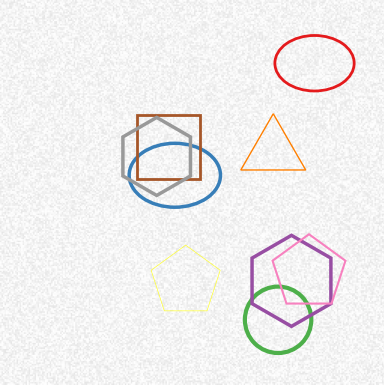[{"shape": "oval", "thickness": 2, "radius": 0.51, "center": [0.817, 0.836]}, {"shape": "oval", "thickness": 2.5, "radius": 0.59, "center": [0.454, 0.545]}, {"shape": "circle", "thickness": 3, "radius": 0.43, "center": [0.722, 0.169]}, {"shape": "hexagon", "thickness": 2.5, "radius": 0.59, "center": [0.757, 0.27]}, {"shape": "triangle", "thickness": 1, "radius": 0.49, "center": [0.71, 0.607]}, {"shape": "pentagon", "thickness": 0.5, "radius": 0.47, "center": [0.482, 0.269]}, {"shape": "square", "thickness": 2, "radius": 0.41, "center": [0.438, 0.618]}, {"shape": "pentagon", "thickness": 1.5, "radius": 0.5, "center": [0.803, 0.292]}, {"shape": "hexagon", "thickness": 2.5, "radius": 0.51, "center": [0.407, 0.594]}]